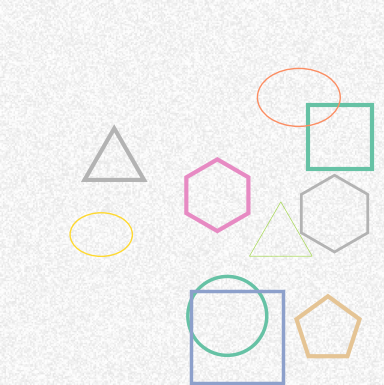[{"shape": "circle", "thickness": 2.5, "radius": 0.51, "center": [0.59, 0.179]}, {"shape": "square", "thickness": 3, "radius": 0.42, "center": [0.884, 0.644]}, {"shape": "oval", "thickness": 1, "radius": 0.54, "center": [0.776, 0.747]}, {"shape": "square", "thickness": 2.5, "radius": 0.6, "center": [0.615, 0.125]}, {"shape": "hexagon", "thickness": 3, "radius": 0.47, "center": [0.565, 0.493]}, {"shape": "triangle", "thickness": 0.5, "radius": 0.47, "center": [0.729, 0.382]}, {"shape": "oval", "thickness": 1, "radius": 0.4, "center": [0.263, 0.391]}, {"shape": "pentagon", "thickness": 3, "radius": 0.43, "center": [0.852, 0.144]}, {"shape": "hexagon", "thickness": 2, "radius": 0.5, "center": [0.869, 0.445]}, {"shape": "triangle", "thickness": 3, "radius": 0.45, "center": [0.297, 0.577]}]